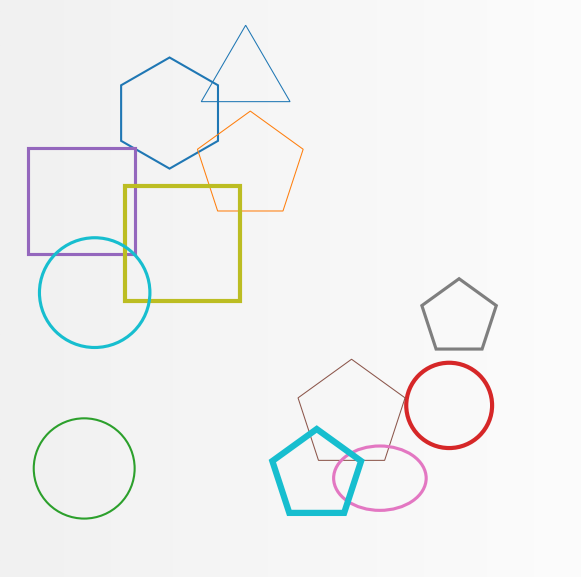[{"shape": "hexagon", "thickness": 1, "radius": 0.48, "center": [0.292, 0.803]}, {"shape": "triangle", "thickness": 0.5, "radius": 0.44, "center": [0.423, 0.867]}, {"shape": "pentagon", "thickness": 0.5, "radius": 0.48, "center": [0.431, 0.711]}, {"shape": "circle", "thickness": 1, "radius": 0.43, "center": [0.145, 0.188]}, {"shape": "circle", "thickness": 2, "radius": 0.37, "center": [0.773, 0.297]}, {"shape": "square", "thickness": 1.5, "radius": 0.46, "center": [0.14, 0.651]}, {"shape": "pentagon", "thickness": 0.5, "radius": 0.48, "center": [0.605, 0.28]}, {"shape": "oval", "thickness": 1.5, "radius": 0.4, "center": [0.654, 0.171]}, {"shape": "pentagon", "thickness": 1.5, "radius": 0.34, "center": [0.79, 0.449]}, {"shape": "square", "thickness": 2, "radius": 0.5, "center": [0.314, 0.577]}, {"shape": "circle", "thickness": 1.5, "radius": 0.48, "center": [0.163, 0.492]}, {"shape": "pentagon", "thickness": 3, "radius": 0.4, "center": [0.545, 0.176]}]